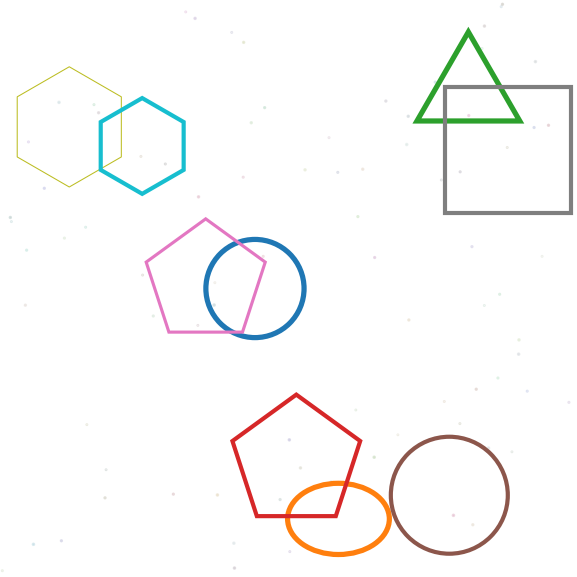[{"shape": "circle", "thickness": 2.5, "radius": 0.43, "center": [0.442, 0.5]}, {"shape": "oval", "thickness": 2.5, "radius": 0.44, "center": [0.586, 0.101]}, {"shape": "triangle", "thickness": 2.5, "radius": 0.51, "center": [0.811, 0.841]}, {"shape": "pentagon", "thickness": 2, "radius": 0.58, "center": [0.513, 0.199]}, {"shape": "circle", "thickness": 2, "radius": 0.51, "center": [0.778, 0.142]}, {"shape": "pentagon", "thickness": 1.5, "radius": 0.54, "center": [0.356, 0.512]}, {"shape": "square", "thickness": 2, "radius": 0.54, "center": [0.879, 0.739]}, {"shape": "hexagon", "thickness": 0.5, "radius": 0.52, "center": [0.12, 0.779]}, {"shape": "hexagon", "thickness": 2, "radius": 0.41, "center": [0.246, 0.746]}]